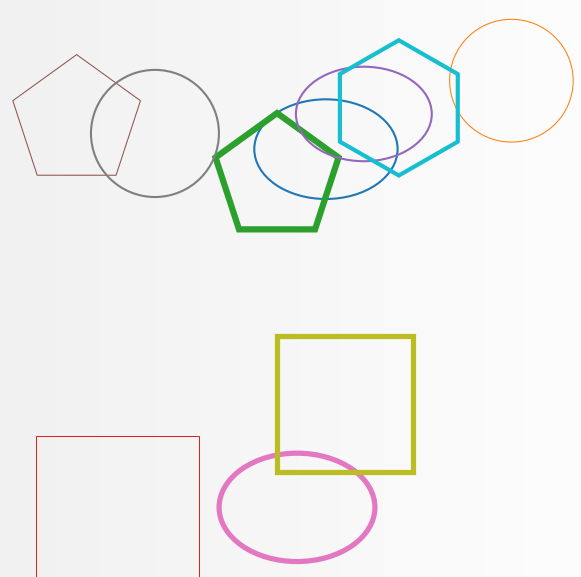[{"shape": "oval", "thickness": 1, "radius": 0.62, "center": [0.561, 0.741]}, {"shape": "circle", "thickness": 0.5, "radius": 0.53, "center": [0.88, 0.859]}, {"shape": "pentagon", "thickness": 3, "radius": 0.56, "center": [0.477, 0.692]}, {"shape": "square", "thickness": 0.5, "radius": 0.7, "center": [0.202, 0.103]}, {"shape": "oval", "thickness": 1, "radius": 0.58, "center": [0.626, 0.802]}, {"shape": "pentagon", "thickness": 0.5, "radius": 0.58, "center": [0.132, 0.789]}, {"shape": "oval", "thickness": 2.5, "radius": 0.67, "center": [0.511, 0.121]}, {"shape": "circle", "thickness": 1, "radius": 0.55, "center": [0.267, 0.768]}, {"shape": "square", "thickness": 2.5, "radius": 0.59, "center": [0.594, 0.299]}, {"shape": "hexagon", "thickness": 2, "radius": 0.59, "center": [0.686, 0.812]}]